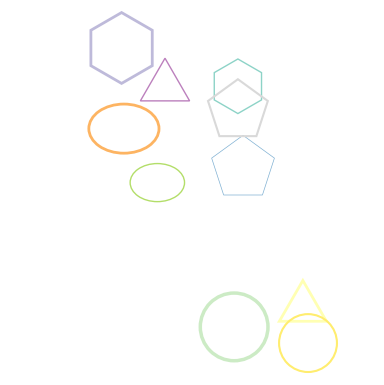[{"shape": "hexagon", "thickness": 1, "radius": 0.35, "center": [0.618, 0.776]}, {"shape": "triangle", "thickness": 2, "radius": 0.35, "center": [0.787, 0.201]}, {"shape": "hexagon", "thickness": 2, "radius": 0.46, "center": [0.316, 0.875]}, {"shape": "pentagon", "thickness": 0.5, "radius": 0.43, "center": [0.631, 0.563]}, {"shape": "oval", "thickness": 2, "radius": 0.46, "center": [0.322, 0.666]}, {"shape": "oval", "thickness": 1, "radius": 0.35, "center": [0.409, 0.526]}, {"shape": "pentagon", "thickness": 1.5, "radius": 0.41, "center": [0.618, 0.712]}, {"shape": "triangle", "thickness": 1, "radius": 0.37, "center": [0.429, 0.775]}, {"shape": "circle", "thickness": 2.5, "radius": 0.44, "center": [0.608, 0.151]}, {"shape": "circle", "thickness": 1.5, "radius": 0.38, "center": [0.8, 0.109]}]